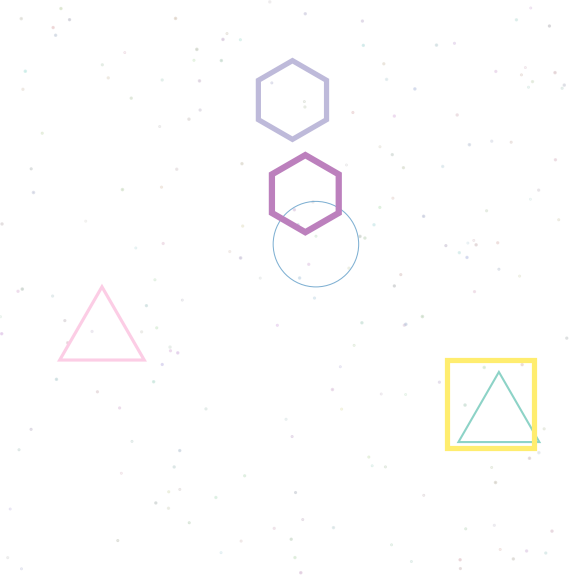[{"shape": "triangle", "thickness": 1, "radius": 0.4, "center": [0.864, 0.274]}, {"shape": "hexagon", "thickness": 2.5, "radius": 0.34, "center": [0.506, 0.826]}, {"shape": "circle", "thickness": 0.5, "radius": 0.37, "center": [0.547, 0.576]}, {"shape": "triangle", "thickness": 1.5, "radius": 0.42, "center": [0.177, 0.418]}, {"shape": "hexagon", "thickness": 3, "radius": 0.33, "center": [0.529, 0.664]}, {"shape": "square", "thickness": 2.5, "radius": 0.38, "center": [0.85, 0.3]}]